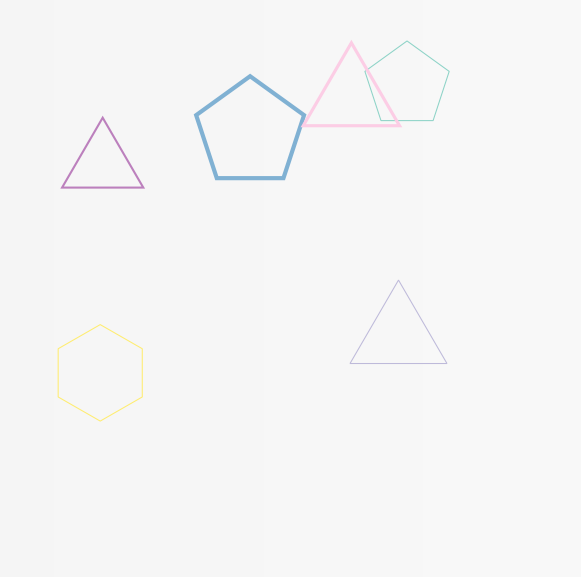[{"shape": "pentagon", "thickness": 0.5, "radius": 0.38, "center": [0.7, 0.852]}, {"shape": "triangle", "thickness": 0.5, "radius": 0.48, "center": [0.686, 0.418]}, {"shape": "pentagon", "thickness": 2, "radius": 0.49, "center": [0.43, 0.77]}, {"shape": "triangle", "thickness": 1.5, "radius": 0.48, "center": [0.605, 0.829]}, {"shape": "triangle", "thickness": 1, "radius": 0.4, "center": [0.177, 0.715]}, {"shape": "hexagon", "thickness": 0.5, "radius": 0.42, "center": [0.172, 0.354]}]